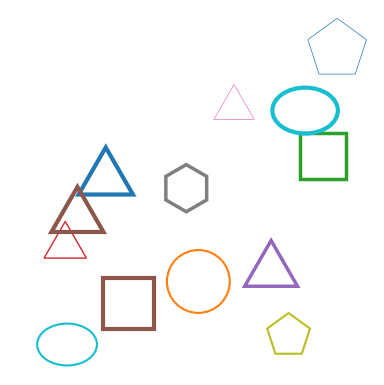[{"shape": "pentagon", "thickness": 0.5, "radius": 0.4, "center": [0.876, 0.872]}, {"shape": "triangle", "thickness": 3, "radius": 0.41, "center": [0.275, 0.536]}, {"shape": "circle", "thickness": 1.5, "radius": 0.41, "center": [0.515, 0.269]}, {"shape": "square", "thickness": 2.5, "radius": 0.3, "center": [0.84, 0.595]}, {"shape": "triangle", "thickness": 1, "radius": 0.32, "center": [0.169, 0.361]}, {"shape": "triangle", "thickness": 2.5, "radius": 0.4, "center": [0.704, 0.296]}, {"shape": "square", "thickness": 3, "radius": 0.33, "center": [0.334, 0.212]}, {"shape": "triangle", "thickness": 3, "radius": 0.39, "center": [0.201, 0.436]}, {"shape": "triangle", "thickness": 0.5, "radius": 0.3, "center": [0.608, 0.72]}, {"shape": "hexagon", "thickness": 2.5, "radius": 0.31, "center": [0.484, 0.511]}, {"shape": "pentagon", "thickness": 1.5, "radius": 0.29, "center": [0.75, 0.128]}, {"shape": "oval", "thickness": 3, "radius": 0.43, "center": [0.793, 0.713]}, {"shape": "oval", "thickness": 1.5, "radius": 0.39, "center": [0.174, 0.105]}]